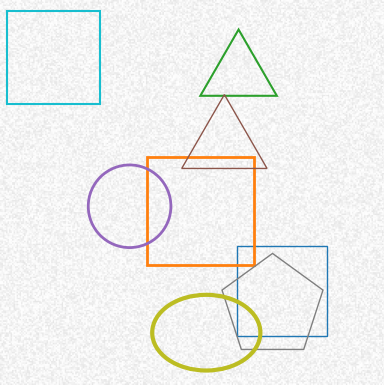[{"shape": "square", "thickness": 1, "radius": 0.58, "center": [0.733, 0.243]}, {"shape": "square", "thickness": 2, "radius": 0.7, "center": [0.521, 0.452]}, {"shape": "triangle", "thickness": 1.5, "radius": 0.57, "center": [0.62, 0.809]}, {"shape": "circle", "thickness": 2, "radius": 0.54, "center": [0.337, 0.464]}, {"shape": "triangle", "thickness": 1, "radius": 0.64, "center": [0.583, 0.626]}, {"shape": "pentagon", "thickness": 1, "radius": 0.69, "center": [0.708, 0.204]}, {"shape": "oval", "thickness": 3, "radius": 0.7, "center": [0.536, 0.136]}, {"shape": "square", "thickness": 1.5, "radius": 0.61, "center": [0.14, 0.851]}]